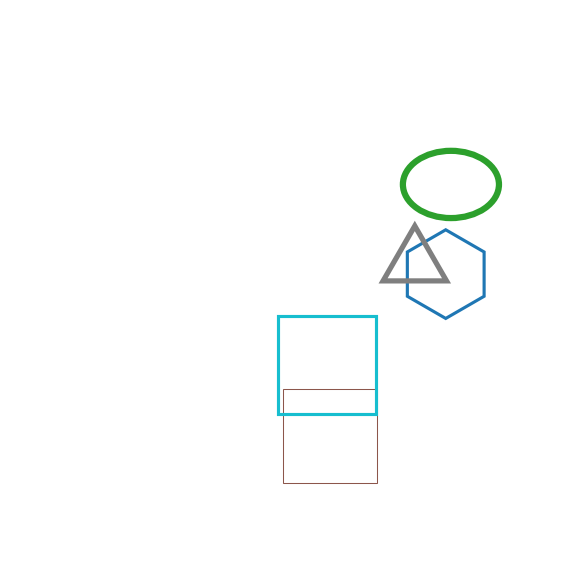[{"shape": "hexagon", "thickness": 1.5, "radius": 0.38, "center": [0.772, 0.524]}, {"shape": "oval", "thickness": 3, "radius": 0.42, "center": [0.781, 0.68]}, {"shape": "square", "thickness": 0.5, "radius": 0.41, "center": [0.572, 0.244]}, {"shape": "triangle", "thickness": 2.5, "radius": 0.32, "center": [0.718, 0.544]}, {"shape": "square", "thickness": 1.5, "radius": 0.42, "center": [0.566, 0.367]}]